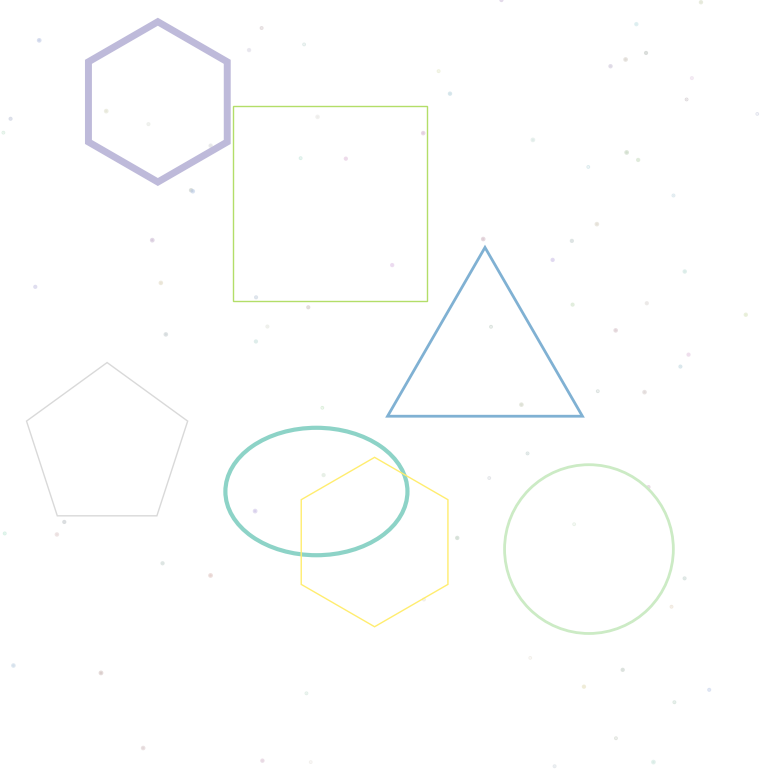[{"shape": "oval", "thickness": 1.5, "radius": 0.59, "center": [0.411, 0.362]}, {"shape": "hexagon", "thickness": 2.5, "radius": 0.52, "center": [0.205, 0.868]}, {"shape": "triangle", "thickness": 1, "radius": 0.73, "center": [0.63, 0.533]}, {"shape": "square", "thickness": 0.5, "radius": 0.63, "center": [0.429, 0.736]}, {"shape": "pentagon", "thickness": 0.5, "radius": 0.55, "center": [0.139, 0.419]}, {"shape": "circle", "thickness": 1, "radius": 0.55, "center": [0.765, 0.287]}, {"shape": "hexagon", "thickness": 0.5, "radius": 0.55, "center": [0.486, 0.296]}]